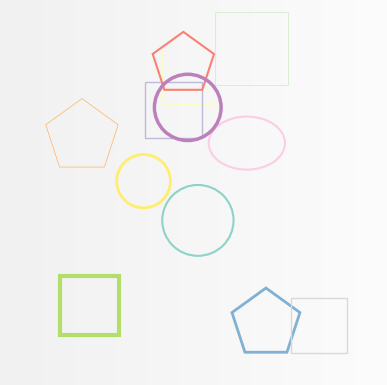[{"shape": "circle", "thickness": 1.5, "radius": 0.46, "center": [0.511, 0.428]}, {"shape": "square", "thickness": 0.5, "radius": 0.36, "center": [0.489, 0.8]}, {"shape": "square", "thickness": 1, "radius": 0.36, "center": [0.448, 0.715]}, {"shape": "pentagon", "thickness": 1.5, "radius": 0.42, "center": [0.473, 0.834]}, {"shape": "pentagon", "thickness": 2, "radius": 0.46, "center": [0.686, 0.16]}, {"shape": "pentagon", "thickness": 0.5, "radius": 0.49, "center": [0.211, 0.646]}, {"shape": "square", "thickness": 3, "radius": 0.38, "center": [0.232, 0.206]}, {"shape": "oval", "thickness": 1.5, "radius": 0.49, "center": [0.637, 0.628]}, {"shape": "square", "thickness": 1, "radius": 0.36, "center": [0.822, 0.154]}, {"shape": "circle", "thickness": 2.5, "radius": 0.43, "center": [0.485, 0.721]}, {"shape": "square", "thickness": 0.5, "radius": 0.47, "center": [0.65, 0.875]}, {"shape": "circle", "thickness": 2, "radius": 0.35, "center": [0.37, 0.529]}]